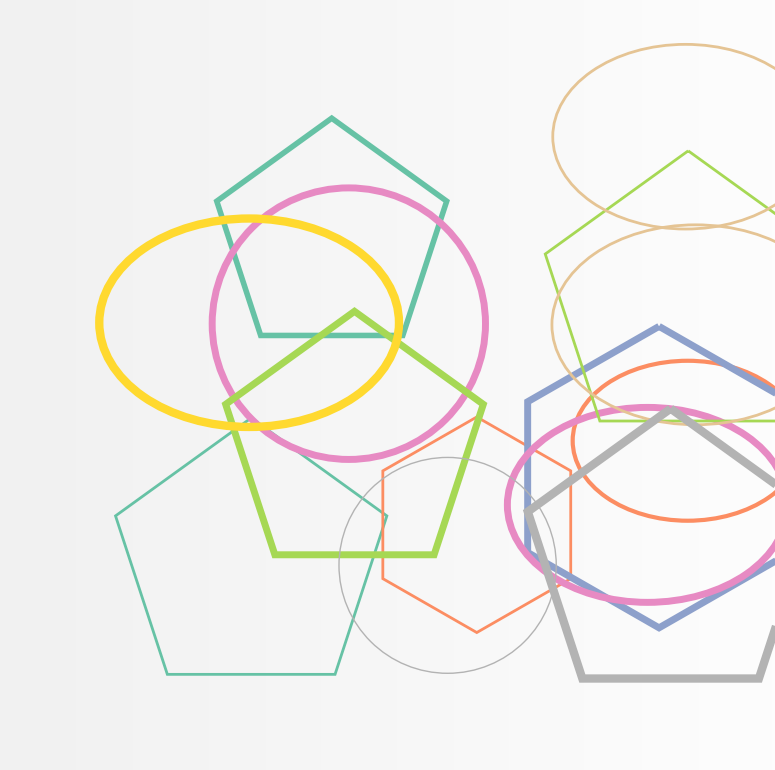[{"shape": "pentagon", "thickness": 1, "radius": 0.92, "center": [0.324, 0.273]}, {"shape": "pentagon", "thickness": 2, "radius": 0.78, "center": [0.428, 0.691]}, {"shape": "hexagon", "thickness": 1, "radius": 0.7, "center": [0.615, 0.318]}, {"shape": "oval", "thickness": 1.5, "radius": 0.74, "center": [0.887, 0.428]}, {"shape": "hexagon", "thickness": 2.5, "radius": 0.98, "center": [0.85, 0.38]}, {"shape": "circle", "thickness": 2.5, "radius": 0.88, "center": [0.45, 0.58]}, {"shape": "oval", "thickness": 2.5, "radius": 0.9, "center": [0.836, 0.344]}, {"shape": "pentagon", "thickness": 1, "radius": 0.97, "center": [0.888, 0.61]}, {"shape": "pentagon", "thickness": 2.5, "radius": 0.87, "center": [0.457, 0.421]}, {"shape": "oval", "thickness": 3, "radius": 0.97, "center": [0.321, 0.581]}, {"shape": "oval", "thickness": 1, "radius": 0.86, "center": [0.885, 0.822]}, {"shape": "oval", "thickness": 1, "radius": 0.93, "center": [0.898, 0.578]}, {"shape": "pentagon", "thickness": 3, "radius": 0.97, "center": [0.865, 0.276]}, {"shape": "circle", "thickness": 0.5, "radius": 0.7, "center": [0.578, 0.266]}]